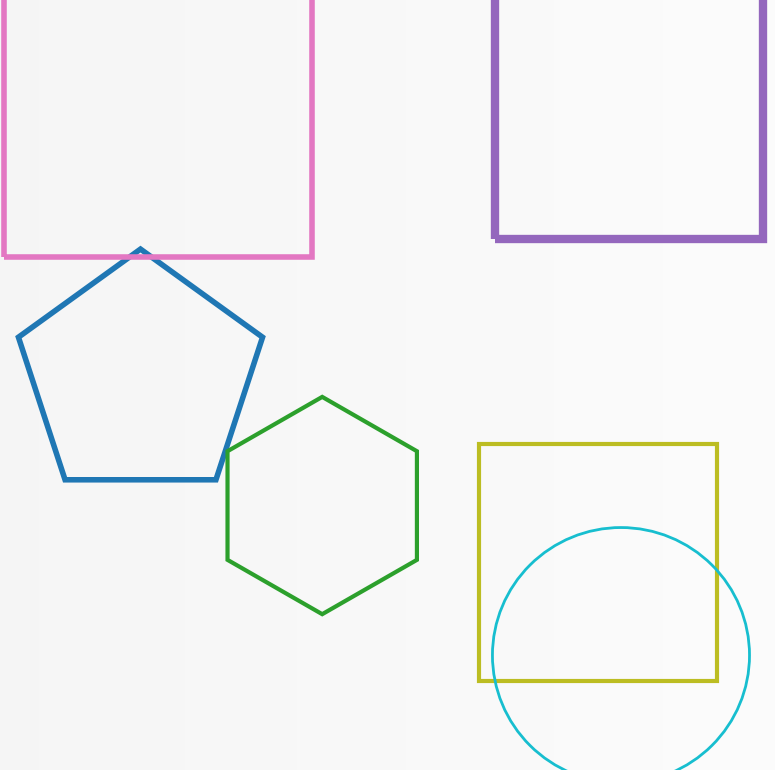[{"shape": "pentagon", "thickness": 2, "radius": 0.83, "center": [0.181, 0.511]}, {"shape": "hexagon", "thickness": 1.5, "radius": 0.71, "center": [0.416, 0.343]}, {"shape": "square", "thickness": 3, "radius": 0.86, "center": [0.812, 0.862]}, {"shape": "square", "thickness": 2, "radius": 0.99, "center": [0.204, 0.865]}, {"shape": "square", "thickness": 1.5, "radius": 0.77, "center": [0.772, 0.269]}, {"shape": "circle", "thickness": 1, "radius": 0.83, "center": [0.801, 0.149]}]